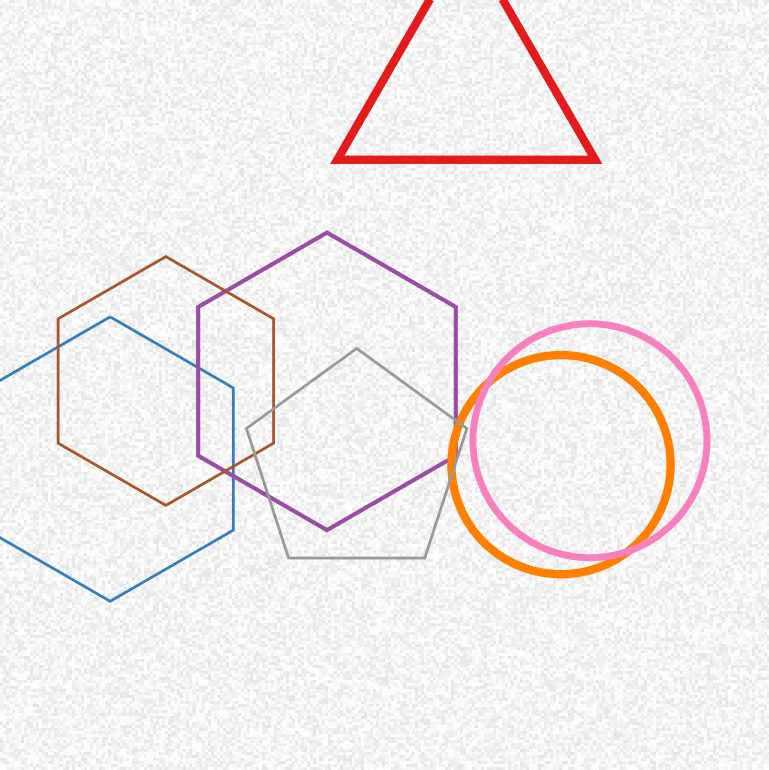[{"shape": "triangle", "thickness": 3, "radius": 0.97, "center": [0.606, 0.889]}, {"shape": "hexagon", "thickness": 1, "radius": 0.92, "center": [0.143, 0.404]}, {"shape": "hexagon", "thickness": 1.5, "radius": 0.97, "center": [0.425, 0.505]}, {"shape": "circle", "thickness": 3, "radius": 0.71, "center": [0.729, 0.397]}, {"shape": "hexagon", "thickness": 1, "radius": 0.81, "center": [0.215, 0.505]}, {"shape": "circle", "thickness": 2.5, "radius": 0.76, "center": [0.766, 0.428]}, {"shape": "pentagon", "thickness": 1, "radius": 0.75, "center": [0.463, 0.397]}]